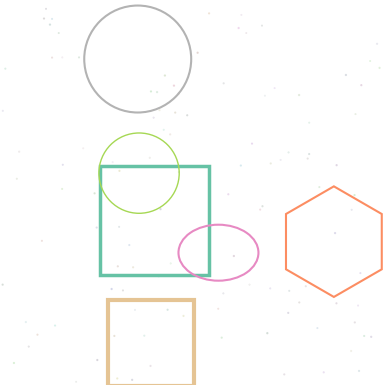[{"shape": "square", "thickness": 2.5, "radius": 0.71, "center": [0.401, 0.428]}, {"shape": "hexagon", "thickness": 1.5, "radius": 0.72, "center": [0.867, 0.372]}, {"shape": "oval", "thickness": 1.5, "radius": 0.52, "center": [0.567, 0.344]}, {"shape": "circle", "thickness": 1, "radius": 0.52, "center": [0.361, 0.55]}, {"shape": "square", "thickness": 3, "radius": 0.56, "center": [0.393, 0.11]}, {"shape": "circle", "thickness": 1.5, "radius": 0.69, "center": [0.358, 0.847]}]